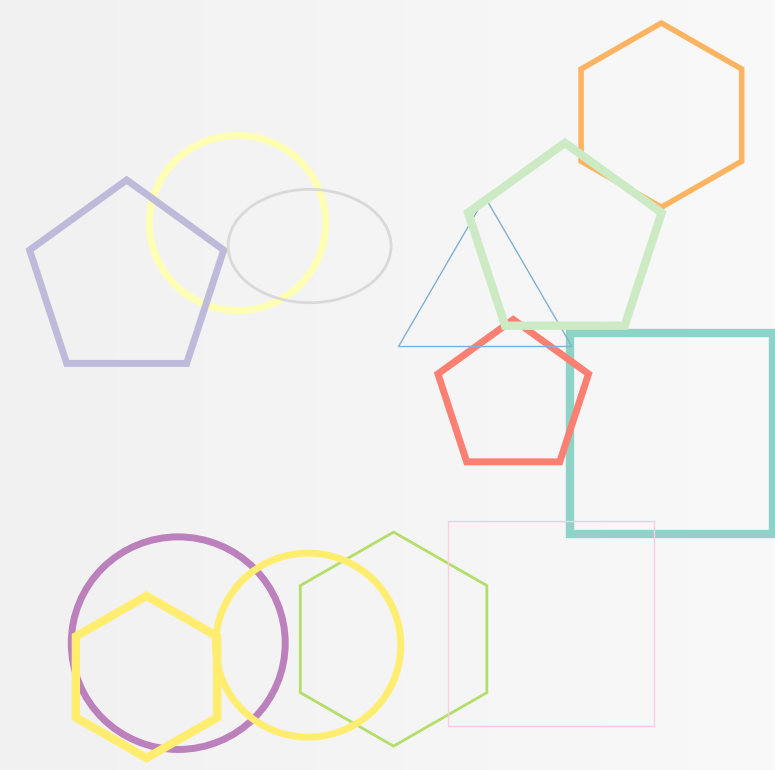[{"shape": "square", "thickness": 3, "radius": 0.65, "center": [0.866, 0.437]}, {"shape": "circle", "thickness": 2.5, "radius": 0.57, "center": [0.306, 0.71]}, {"shape": "pentagon", "thickness": 2.5, "radius": 0.66, "center": [0.163, 0.635]}, {"shape": "pentagon", "thickness": 2.5, "radius": 0.51, "center": [0.662, 0.483]}, {"shape": "triangle", "thickness": 0.5, "radius": 0.65, "center": [0.626, 0.615]}, {"shape": "hexagon", "thickness": 2, "radius": 0.6, "center": [0.853, 0.85]}, {"shape": "hexagon", "thickness": 1, "radius": 0.69, "center": [0.508, 0.17]}, {"shape": "square", "thickness": 0.5, "radius": 0.67, "center": [0.711, 0.19]}, {"shape": "oval", "thickness": 1, "radius": 0.53, "center": [0.399, 0.68]}, {"shape": "circle", "thickness": 2.5, "radius": 0.69, "center": [0.23, 0.165]}, {"shape": "pentagon", "thickness": 3, "radius": 0.66, "center": [0.729, 0.683]}, {"shape": "circle", "thickness": 2.5, "radius": 0.6, "center": [0.398, 0.162]}, {"shape": "hexagon", "thickness": 3, "radius": 0.53, "center": [0.189, 0.121]}]